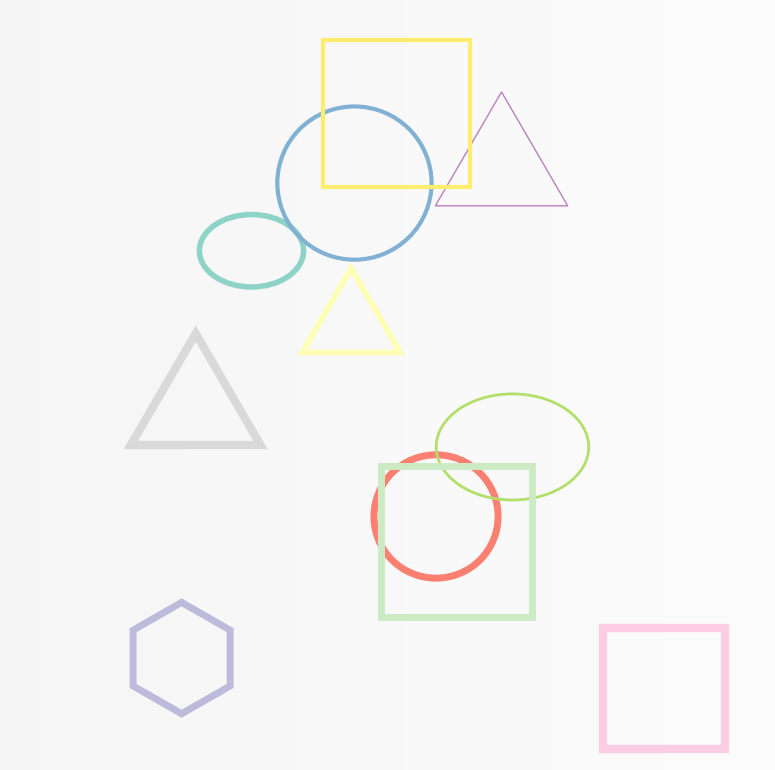[{"shape": "oval", "thickness": 2, "radius": 0.34, "center": [0.325, 0.674]}, {"shape": "triangle", "thickness": 2, "radius": 0.36, "center": [0.453, 0.579]}, {"shape": "hexagon", "thickness": 2.5, "radius": 0.36, "center": [0.234, 0.145]}, {"shape": "circle", "thickness": 2.5, "radius": 0.4, "center": [0.563, 0.329]}, {"shape": "circle", "thickness": 1.5, "radius": 0.5, "center": [0.457, 0.762]}, {"shape": "oval", "thickness": 1, "radius": 0.49, "center": [0.661, 0.42]}, {"shape": "square", "thickness": 3, "radius": 0.39, "center": [0.857, 0.105]}, {"shape": "triangle", "thickness": 3, "radius": 0.48, "center": [0.252, 0.47]}, {"shape": "triangle", "thickness": 0.5, "radius": 0.49, "center": [0.647, 0.782]}, {"shape": "square", "thickness": 2.5, "radius": 0.49, "center": [0.589, 0.297]}, {"shape": "square", "thickness": 1.5, "radius": 0.48, "center": [0.512, 0.853]}]